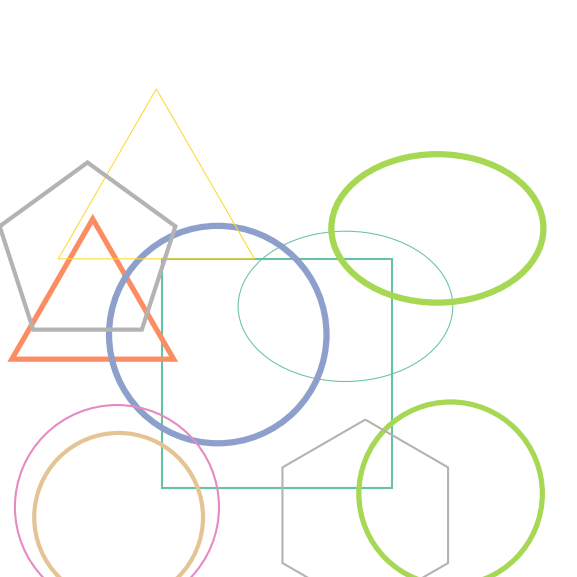[{"shape": "square", "thickness": 1, "radius": 0.99, "center": [0.48, 0.352]}, {"shape": "oval", "thickness": 0.5, "radius": 0.93, "center": [0.598, 0.469]}, {"shape": "triangle", "thickness": 2.5, "radius": 0.81, "center": [0.161, 0.458]}, {"shape": "circle", "thickness": 3, "radius": 0.94, "center": [0.377, 0.42]}, {"shape": "circle", "thickness": 1, "radius": 0.88, "center": [0.203, 0.121]}, {"shape": "circle", "thickness": 2.5, "radius": 0.79, "center": [0.78, 0.144]}, {"shape": "oval", "thickness": 3, "radius": 0.92, "center": [0.757, 0.604]}, {"shape": "triangle", "thickness": 0.5, "radius": 0.98, "center": [0.271, 0.649]}, {"shape": "circle", "thickness": 2, "radius": 0.73, "center": [0.205, 0.103]}, {"shape": "pentagon", "thickness": 2, "radius": 0.8, "center": [0.152, 0.558]}, {"shape": "hexagon", "thickness": 1, "radius": 0.83, "center": [0.633, 0.107]}]